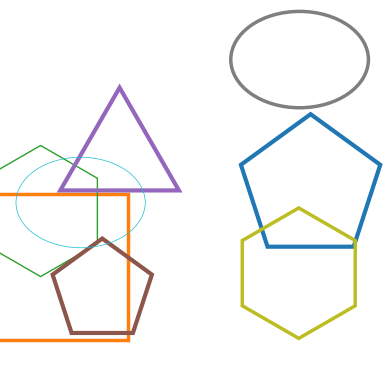[{"shape": "pentagon", "thickness": 3, "radius": 0.95, "center": [0.807, 0.513]}, {"shape": "square", "thickness": 2.5, "radius": 0.95, "center": [0.143, 0.306]}, {"shape": "hexagon", "thickness": 1, "radius": 0.85, "center": [0.105, 0.452]}, {"shape": "triangle", "thickness": 3, "radius": 0.89, "center": [0.311, 0.594]}, {"shape": "pentagon", "thickness": 3, "radius": 0.68, "center": [0.266, 0.245]}, {"shape": "oval", "thickness": 2.5, "radius": 0.89, "center": [0.778, 0.845]}, {"shape": "hexagon", "thickness": 2.5, "radius": 0.85, "center": [0.776, 0.29]}, {"shape": "oval", "thickness": 0.5, "radius": 0.84, "center": [0.209, 0.474]}]